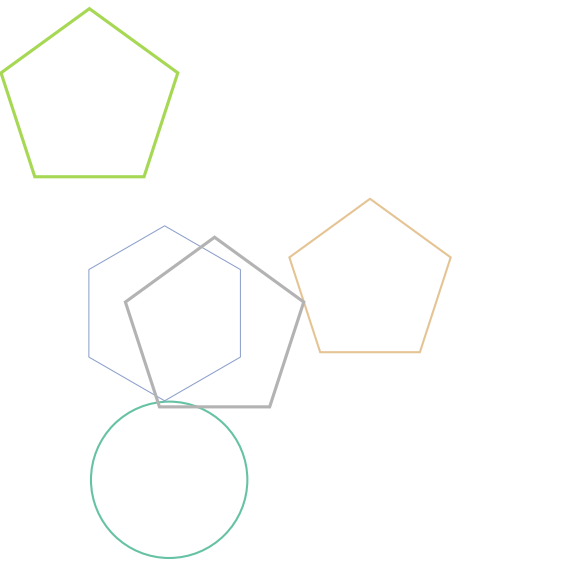[{"shape": "circle", "thickness": 1, "radius": 0.68, "center": [0.293, 0.168]}, {"shape": "hexagon", "thickness": 0.5, "radius": 0.76, "center": [0.285, 0.457]}, {"shape": "pentagon", "thickness": 1.5, "radius": 0.8, "center": [0.155, 0.823]}, {"shape": "pentagon", "thickness": 1, "radius": 0.73, "center": [0.641, 0.508]}, {"shape": "pentagon", "thickness": 1.5, "radius": 0.81, "center": [0.372, 0.426]}]